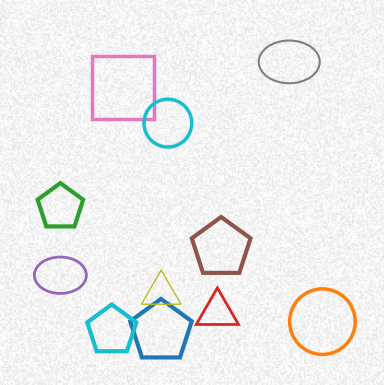[{"shape": "pentagon", "thickness": 3, "radius": 0.42, "center": [0.418, 0.14]}, {"shape": "circle", "thickness": 2.5, "radius": 0.43, "center": [0.838, 0.165]}, {"shape": "pentagon", "thickness": 3, "radius": 0.31, "center": [0.157, 0.462]}, {"shape": "triangle", "thickness": 2, "radius": 0.32, "center": [0.565, 0.189]}, {"shape": "oval", "thickness": 2, "radius": 0.34, "center": [0.157, 0.285]}, {"shape": "pentagon", "thickness": 3, "radius": 0.4, "center": [0.574, 0.356]}, {"shape": "square", "thickness": 2.5, "radius": 0.41, "center": [0.319, 0.773]}, {"shape": "oval", "thickness": 1.5, "radius": 0.4, "center": [0.751, 0.839]}, {"shape": "triangle", "thickness": 1, "radius": 0.3, "center": [0.419, 0.239]}, {"shape": "pentagon", "thickness": 3, "radius": 0.34, "center": [0.29, 0.142]}, {"shape": "circle", "thickness": 2.5, "radius": 0.31, "center": [0.436, 0.68]}]